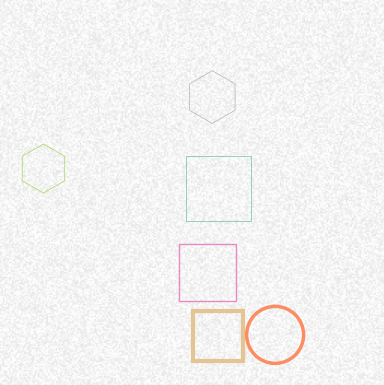[{"shape": "square", "thickness": 0.5, "radius": 0.42, "center": [0.567, 0.51]}, {"shape": "circle", "thickness": 2.5, "radius": 0.37, "center": [0.715, 0.13]}, {"shape": "square", "thickness": 1, "radius": 0.37, "center": [0.539, 0.292]}, {"shape": "hexagon", "thickness": 0.5, "radius": 0.32, "center": [0.113, 0.562]}, {"shape": "square", "thickness": 3, "radius": 0.32, "center": [0.567, 0.128]}, {"shape": "hexagon", "thickness": 0.5, "radius": 0.34, "center": [0.551, 0.748]}]